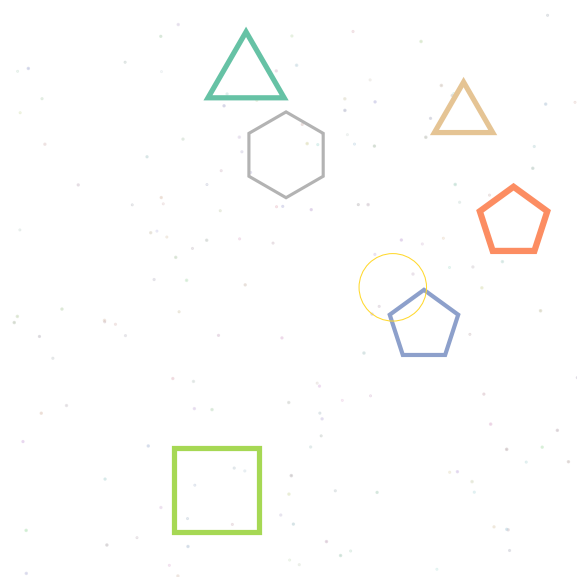[{"shape": "triangle", "thickness": 2.5, "radius": 0.38, "center": [0.426, 0.868]}, {"shape": "pentagon", "thickness": 3, "radius": 0.31, "center": [0.889, 0.614]}, {"shape": "pentagon", "thickness": 2, "radius": 0.31, "center": [0.734, 0.435]}, {"shape": "square", "thickness": 2.5, "radius": 0.37, "center": [0.375, 0.151]}, {"shape": "circle", "thickness": 0.5, "radius": 0.29, "center": [0.68, 0.502]}, {"shape": "triangle", "thickness": 2.5, "radius": 0.29, "center": [0.803, 0.799]}, {"shape": "hexagon", "thickness": 1.5, "radius": 0.37, "center": [0.495, 0.731]}]